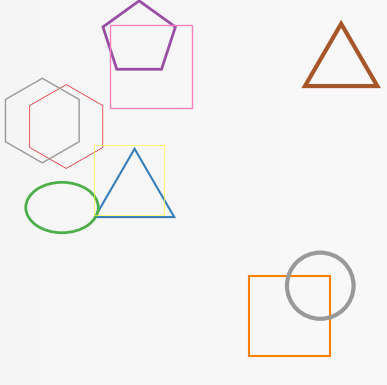[{"shape": "hexagon", "thickness": 0.5, "radius": 0.54, "center": [0.171, 0.671]}, {"shape": "triangle", "thickness": 1.5, "radius": 0.59, "center": [0.347, 0.495]}, {"shape": "oval", "thickness": 2, "radius": 0.47, "center": [0.16, 0.461]}, {"shape": "pentagon", "thickness": 2, "radius": 0.49, "center": [0.359, 0.9]}, {"shape": "square", "thickness": 1.5, "radius": 0.52, "center": [0.748, 0.179]}, {"shape": "square", "thickness": 0.5, "radius": 0.45, "center": [0.333, 0.532]}, {"shape": "triangle", "thickness": 3, "radius": 0.54, "center": [0.88, 0.83]}, {"shape": "square", "thickness": 1, "radius": 0.53, "center": [0.39, 0.827]}, {"shape": "circle", "thickness": 3, "radius": 0.43, "center": [0.826, 0.258]}, {"shape": "hexagon", "thickness": 1, "radius": 0.55, "center": [0.109, 0.687]}]